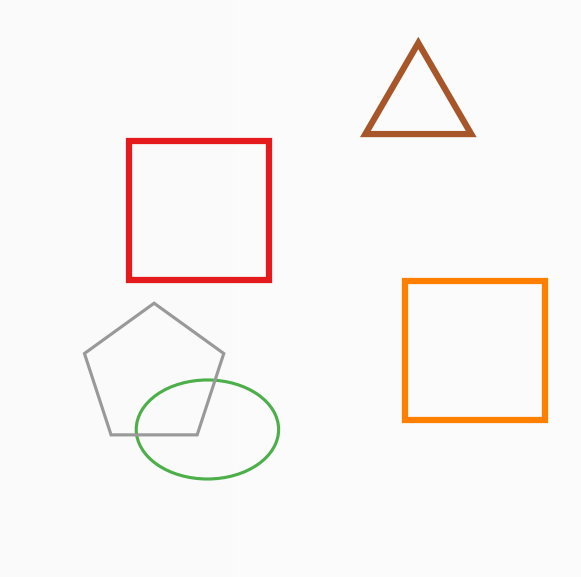[{"shape": "square", "thickness": 3, "radius": 0.6, "center": [0.342, 0.634]}, {"shape": "oval", "thickness": 1.5, "radius": 0.61, "center": [0.357, 0.255]}, {"shape": "square", "thickness": 3, "radius": 0.6, "center": [0.818, 0.392]}, {"shape": "triangle", "thickness": 3, "radius": 0.53, "center": [0.72, 0.82]}, {"shape": "pentagon", "thickness": 1.5, "radius": 0.63, "center": [0.265, 0.348]}]